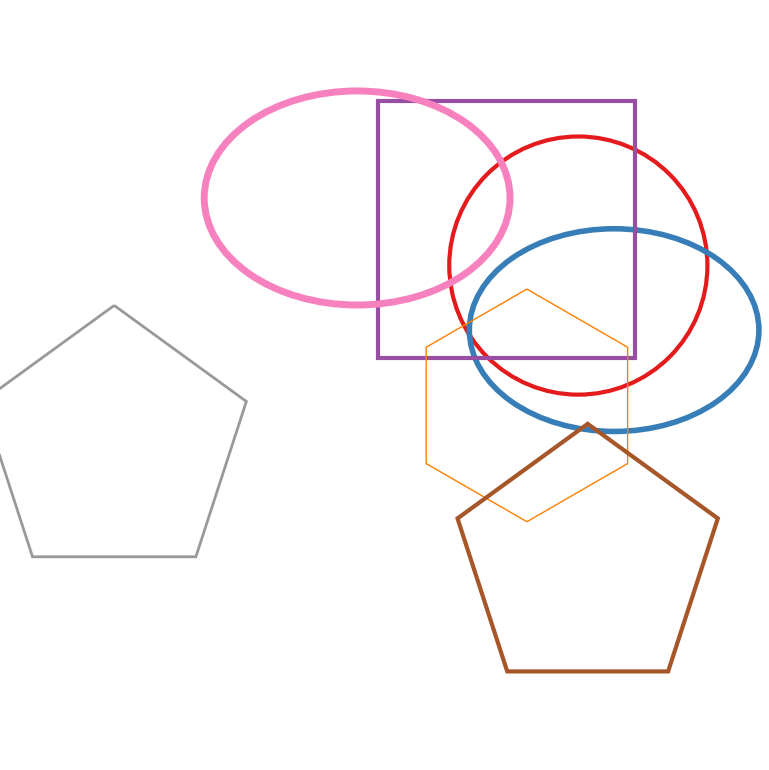[{"shape": "circle", "thickness": 1.5, "radius": 0.84, "center": [0.751, 0.655]}, {"shape": "oval", "thickness": 2, "radius": 0.94, "center": [0.798, 0.571]}, {"shape": "square", "thickness": 1.5, "radius": 0.83, "center": [0.658, 0.702]}, {"shape": "hexagon", "thickness": 0.5, "radius": 0.76, "center": [0.684, 0.474]}, {"shape": "pentagon", "thickness": 1.5, "radius": 0.89, "center": [0.763, 0.272]}, {"shape": "oval", "thickness": 2.5, "radius": 0.99, "center": [0.464, 0.743]}, {"shape": "pentagon", "thickness": 1, "radius": 0.9, "center": [0.148, 0.423]}]